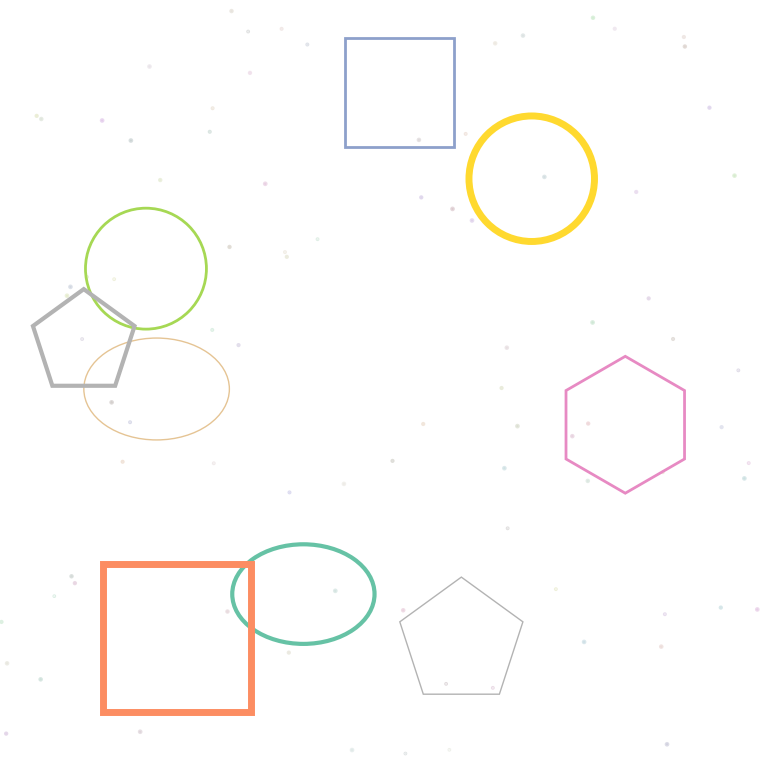[{"shape": "oval", "thickness": 1.5, "radius": 0.46, "center": [0.394, 0.228]}, {"shape": "square", "thickness": 2.5, "radius": 0.48, "center": [0.23, 0.172]}, {"shape": "square", "thickness": 1, "radius": 0.35, "center": [0.518, 0.88]}, {"shape": "hexagon", "thickness": 1, "radius": 0.44, "center": [0.812, 0.448]}, {"shape": "circle", "thickness": 1, "radius": 0.39, "center": [0.19, 0.651]}, {"shape": "circle", "thickness": 2.5, "radius": 0.41, "center": [0.691, 0.768]}, {"shape": "oval", "thickness": 0.5, "radius": 0.47, "center": [0.203, 0.495]}, {"shape": "pentagon", "thickness": 1.5, "radius": 0.35, "center": [0.109, 0.555]}, {"shape": "pentagon", "thickness": 0.5, "radius": 0.42, "center": [0.599, 0.166]}]